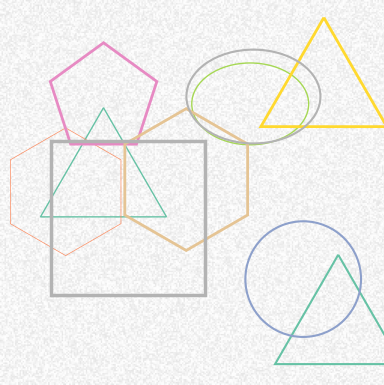[{"shape": "triangle", "thickness": 1, "radius": 0.94, "center": [0.269, 0.531]}, {"shape": "triangle", "thickness": 1.5, "radius": 0.95, "center": [0.879, 0.149]}, {"shape": "hexagon", "thickness": 0.5, "radius": 0.83, "center": [0.171, 0.502]}, {"shape": "circle", "thickness": 1.5, "radius": 0.75, "center": [0.788, 0.275]}, {"shape": "pentagon", "thickness": 2, "radius": 0.73, "center": [0.269, 0.743]}, {"shape": "oval", "thickness": 1, "radius": 0.76, "center": [0.65, 0.73]}, {"shape": "triangle", "thickness": 2, "radius": 0.94, "center": [0.841, 0.765]}, {"shape": "hexagon", "thickness": 2, "radius": 0.92, "center": [0.484, 0.534]}, {"shape": "oval", "thickness": 1.5, "radius": 0.87, "center": [0.658, 0.749]}, {"shape": "square", "thickness": 2.5, "radius": 1.0, "center": [0.332, 0.433]}]